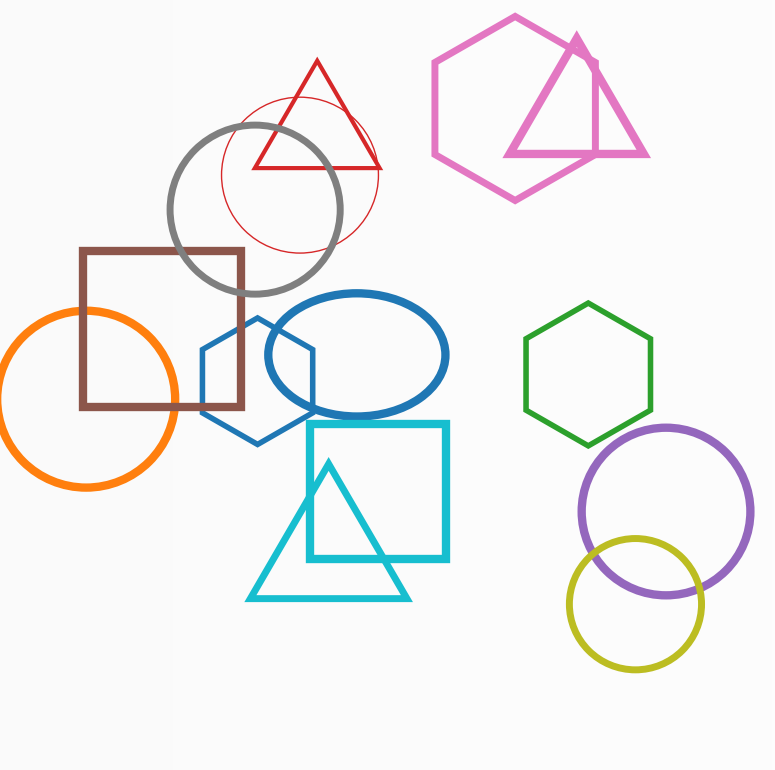[{"shape": "hexagon", "thickness": 2, "radius": 0.41, "center": [0.332, 0.505]}, {"shape": "oval", "thickness": 3, "radius": 0.57, "center": [0.46, 0.539]}, {"shape": "circle", "thickness": 3, "radius": 0.57, "center": [0.111, 0.482]}, {"shape": "hexagon", "thickness": 2, "radius": 0.46, "center": [0.759, 0.514]}, {"shape": "circle", "thickness": 0.5, "radius": 0.51, "center": [0.387, 0.773]}, {"shape": "triangle", "thickness": 1.5, "radius": 0.46, "center": [0.409, 0.828]}, {"shape": "circle", "thickness": 3, "radius": 0.54, "center": [0.859, 0.336]}, {"shape": "square", "thickness": 3, "radius": 0.51, "center": [0.209, 0.573]}, {"shape": "hexagon", "thickness": 2.5, "radius": 0.6, "center": [0.665, 0.859]}, {"shape": "triangle", "thickness": 3, "radius": 0.5, "center": [0.744, 0.85]}, {"shape": "circle", "thickness": 2.5, "radius": 0.55, "center": [0.329, 0.728]}, {"shape": "circle", "thickness": 2.5, "radius": 0.43, "center": [0.82, 0.215]}, {"shape": "triangle", "thickness": 2.5, "radius": 0.58, "center": [0.424, 0.281]}, {"shape": "square", "thickness": 3, "radius": 0.44, "center": [0.488, 0.361]}]